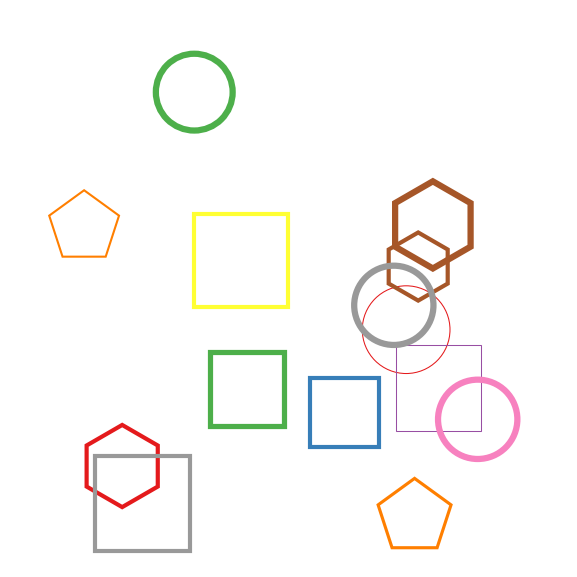[{"shape": "hexagon", "thickness": 2, "radius": 0.36, "center": [0.212, 0.192]}, {"shape": "circle", "thickness": 0.5, "radius": 0.38, "center": [0.703, 0.428]}, {"shape": "square", "thickness": 2, "radius": 0.3, "center": [0.597, 0.285]}, {"shape": "circle", "thickness": 3, "radius": 0.33, "center": [0.336, 0.84]}, {"shape": "square", "thickness": 2.5, "radius": 0.32, "center": [0.427, 0.326]}, {"shape": "square", "thickness": 0.5, "radius": 0.37, "center": [0.759, 0.327]}, {"shape": "pentagon", "thickness": 1.5, "radius": 0.33, "center": [0.718, 0.104]}, {"shape": "pentagon", "thickness": 1, "radius": 0.32, "center": [0.146, 0.606]}, {"shape": "square", "thickness": 2, "radius": 0.4, "center": [0.417, 0.549]}, {"shape": "hexagon", "thickness": 2, "radius": 0.29, "center": [0.724, 0.538]}, {"shape": "hexagon", "thickness": 3, "radius": 0.38, "center": [0.75, 0.61]}, {"shape": "circle", "thickness": 3, "radius": 0.34, "center": [0.827, 0.273]}, {"shape": "circle", "thickness": 3, "radius": 0.34, "center": [0.682, 0.47]}, {"shape": "square", "thickness": 2, "radius": 0.41, "center": [0.247, 0.127]}]